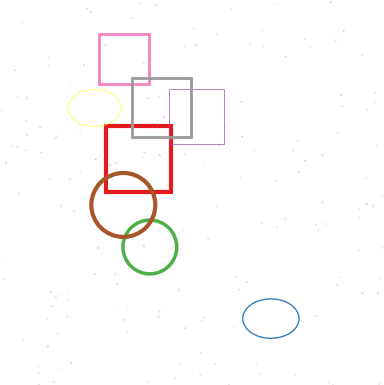[{"shape": "square", "thickness": 3, "radius": 0.42, "center": [0.36, 0.587]}, {"shape": "oval", "thickness": 1, "radius": 0.37, "center": [0.704, 0.172]}, {"shape": "circle", "thickness": 2.5, "radius": 0.35, "center": [0.389, 0.358]}, {"shape": "square", "thickness": 0.5, "radius": 0.36, "center": [0.51, 0.698]}, {"shape": "oval", "thickness": 0.5, "radius": 0.34, "center": [0.246, 0.719]}, {"shape": "circle", "thickness": 3, "radius": 0.42, "center": [0.32, 0.468]}, {"shape": "square", "thickness": 2, "radius": 0.32, "center": [0.323, 0.846]}, {"shape": "square", "thickness": 2, "radius": 0.39, "center": [0.419, 0.721]}]